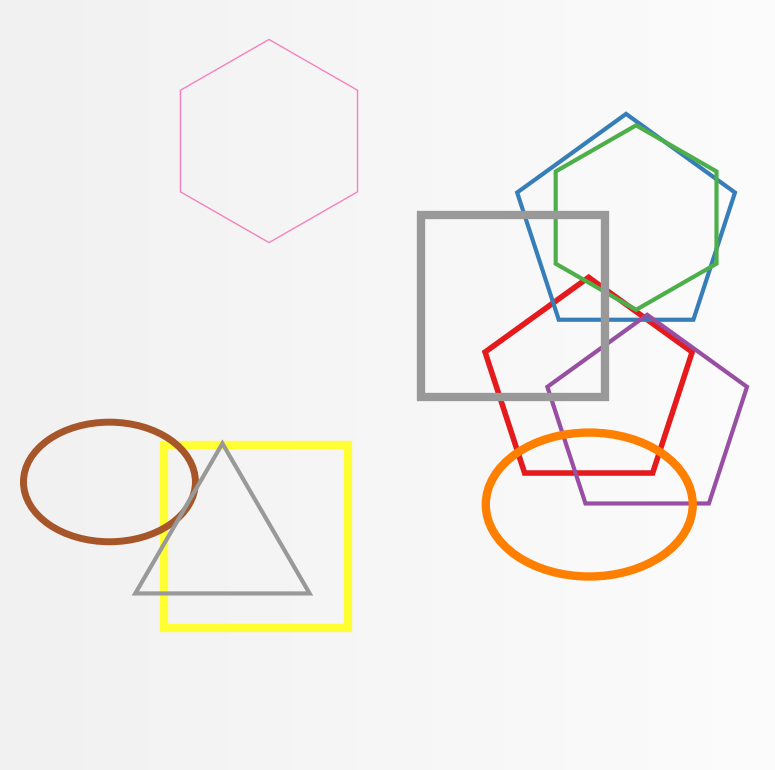[{"shape": "pentagon", "thickness": 2, "radius": 0.7, "center": [0.76, 0.499]}, {"shape": "pentagon", "thickness": 1.5, "radius": 0.74, "center": [0.808, 0.704]}, {"shape": "hexagon", "thickness": 1.5, "radius": 0.6, "center": [0.821, 0.717]}, {"shape": "pentagon", "thickness": 1.5, "radius": 0.68, "center": [0.835, 0.456]}, {"shape": "oval", "thickness": 3, "radius": 0.67, "center": [0.76, 0.345]}, {"shape": "square", "thickness": 3, "radius": 0.59, "center": [0.33, 0.303]}, {"shape": "oval", "thickness": 2.5, "radius": 0.55, "center": [0.141, 0.374]}, {"shape": "hexagon", "thickness": 0.5, "radius": 0.66, "center": [0.347, 0.817]}, {"shape": "square", "thickness": 3, "radius": 0.59, "center": [0.662, 0.603]}, {"shape": "triangle", "thickness": 1.5, "radius": 0.65, "center": [0.287, 0.294]}]